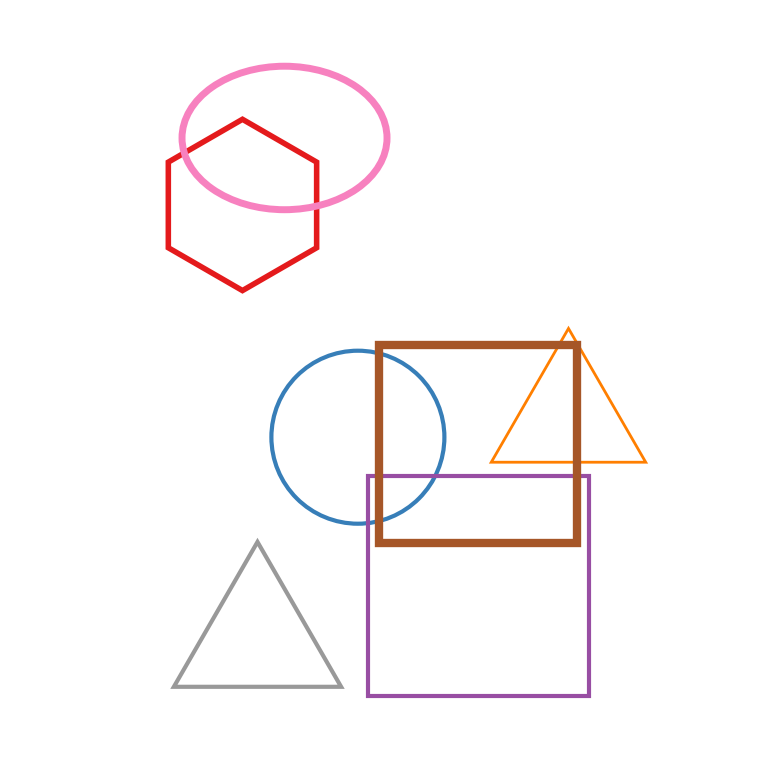[{"shape": "hexagon", "thickness": 2, "radius": 0.56, "center": [0.315, 0.734]}, {"shape": "circle", "thickness": 1.5, "radius": 0.56, "center": [0.465, 0.432]}, {"shape": "square", "thickness": 1.5, "radius": 0.72, "center": [0.622, 0.239]}, {"shape": "triangle", "thickness": 1, "radius": 0.58, "center": [0.738, 0.458]}, {"shape": "square", "thickness": 3, "radius": 0.64, "center": [0.621, 0.423]}, {"shape": "oval", "thickness": 2.5, "radius": 0.67, "center": [0.37, 0.821]}, {"shape": "triangle", "thickness": 1.5, "radius": 0.63, "center": [0.334, 0.171]}]